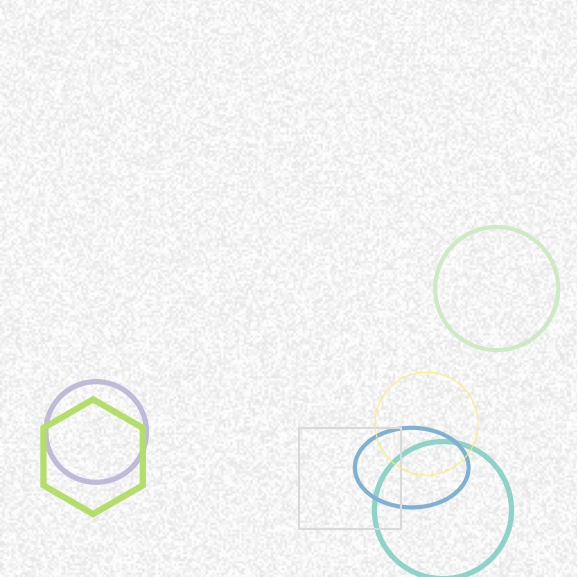[{"shape": "circle", "thickness": 2.5, "radius": 0.59, "center": [0.767, 0.116]}, {"shape": "circle", "thickness": 2.5, "radius": 0.44, "center": [0.167, 0.251]}, {"shape": "oval", "thickness": 2, "radius": 0.49, "center": [0.713, 0.189]}, {"shape": "hexagon", "thickness": 3, "radius": 0.5, "center": [0.161, 0.208]}, {"shape": "square", "thickness": 1, "radius": 0.44, "center": [0.606, 0.17]}, {"shape": "circle", "thickness": 2, "radius": 0.53, "center": [0.86, 0.499]}, {"shape": "circle", "thickness": 0.5, "radius": 0.45, "center": [0.739, 0.266]}]